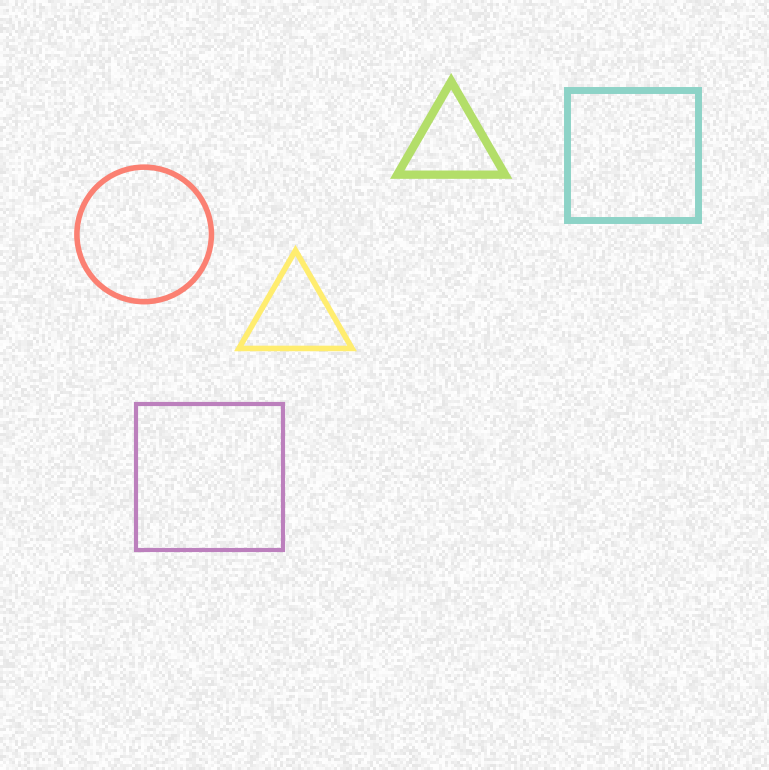[{"shape": "square", "thickness": 2.5, "radius": 0.42, "center": [0.822, 0.799]}, {"shape": "circle", "thickness": 2, "radius": 0.44, "center": [0.187, 0.696]}, {"shape": "triangle", "thickness": 3, "radius": 0.4, "center": [0.586, 0.814]}, {"shape": "square", "thickness": 1.5, "radius": 0.48, "center": [0.272, 0.38]}, {"shape": "triangle", "thickness": 2, "radius": 0.42, "center": [0.384, 0.59]}]